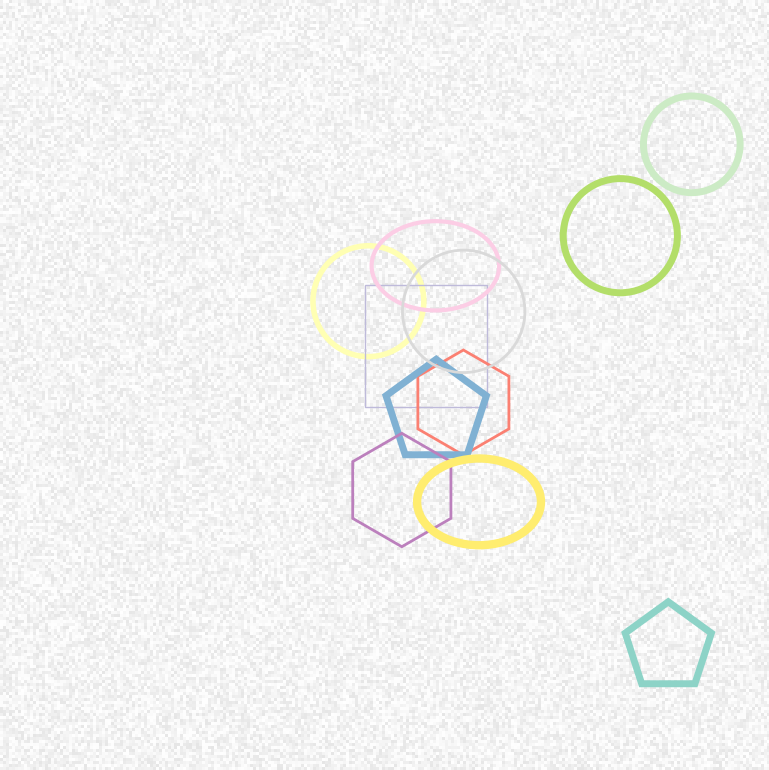[{"shape": "pentagon", "thickness": 2.5, "radius": 0.29, "center": [0.868, 0.16]}, {"shape": "circle", "thickness": 2, "radius": 0.36, "center": [0.478, 0.609]}, {"shape": "square", "thickness": 0.5, "radius": 0.4, "center": [0.553, 0.55]}, {"shape": "hexagon", "thickness": 1, "radius": 0.34, "center": [0.602, 0.477]}, {"shape": "pentagon", "thickness": 2.5, "radius": 0.34, "center": [0.566, 0.465]}, {"shape": "circle", "thickness": 2.5, "radius": 0.37, "center": [0.806, 0.694]}, {"shape": "oval", "thickness": 1.5, "radius": 0.41, "center": [0.565, 0.655]}, {"shape": "circle", "thickness": 1, "radius": 0.4, "center": [0.602, 0.596]}, {"shape": "hexagon", "thickness": 1, "radius": 0.37, "center": [0.522, 0.364]}, {"shape": "circle", "thickness": 2.5, "radius": 0.31, "center": [0.898, 0.813]}, {"shape": "oval", "thickness": 3, "radius": 0.4, "center": [0.622, 0.348]}]